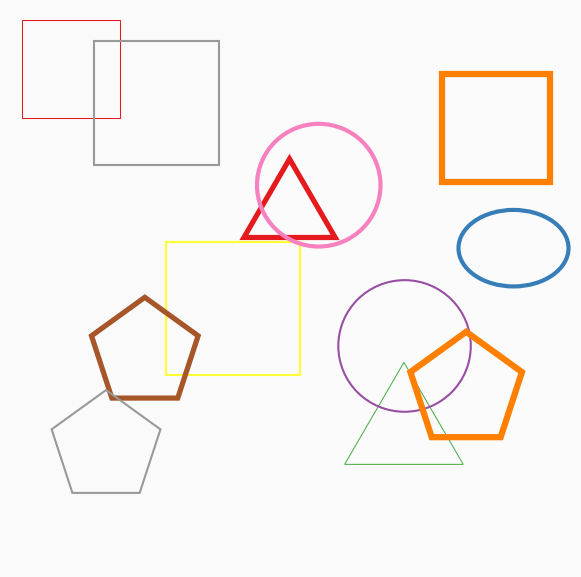[{"shape": "square", "thickness": 0.5, "radius": 0.42, "center": [0.122, 0.88]}, {"shape": "triangle", "thickness": 2.5, "radius": 0.45, "center": [0.498, 0.633]}, {"shape": "oval", "thickness": 2, "radius": 0.47, "center": [0.883, 0.569]}, {"shape": "triangle", "thickness": 0.5, "radius": 0.59, "center": [0.695, 0.254]}, {"shape": "circle", "thickness": 1, "radius": 0.57, "center": [0.696, 0.4]}, {"shape": "square", "thickness": 3, "radius": 0.46, "center": [0.853, 0.778]}, {"shape": "pentagon", "thickness": 3, "radius": 0.5, "center": [0.802, 0.324]}, {"shape": "square", "thickness": 1, "radius": 0.58, "center": [0.401, 0.465]}, {"shape": "pentagon", "thickness": 2.5, "radius": 0.48, "center": [0.249, 0.388]}, {"shape": "circle", "thickness": 2, "radius": 0.53, "center": [0.548, 0.678]}, {"shape": "pentagon", "thickness": 1, "radius": 0.49, "center": [0.182, 0.225]}, {"shape": "square", "thickness": 1, "radius": 0.54, "center": [0.269, 0.821]}]